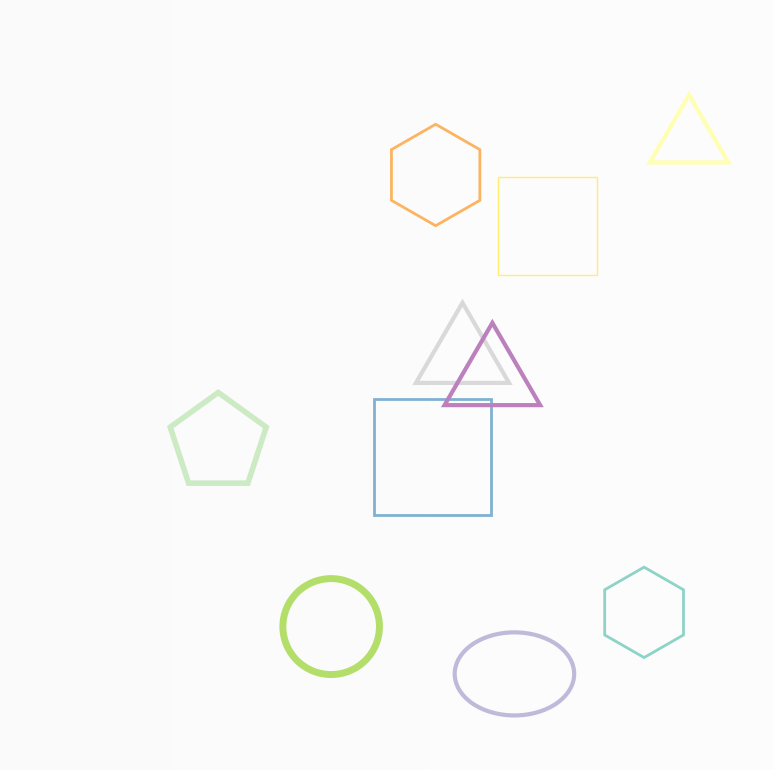[{"shape": "hexagon", "thickness": 1, "radius": 0.29, "center": [0.831, 0.205]}, {"shape": "triangle", "thickness": 1.5, "radius": 0.29, "center": [0.889, 0.818]}, {"shape": "oval", "thickness": 1.5, "radius": 0.39, "center": [0.664, 0.125]}, {"shape": "square", "thickness": 1, "radius": 0.38, "center": [0.558, 0.406]}, {"shape": "hexagon", "thickness": 1, "radius": 0.33, "center": [0.562, 0.773]}, {"shape": "circle", "thickness": 2.5, "radius": 0.31, "center": [0.427, 0.186]}, {"shape": "triangle", "thickness": 1.5, "radius": 0.35, "center": [0.597, 0.537]}, {"shape": "triangle", "thickness": 1.5, "radius": 0.36, "center": [0.635, 0.509]}, {"shape": "pentagon", "thickness": 2, "radius": 0.33, "center": [0.282, 0.425]}, {"shape": "square", "thickness": 0.5, "radius": 0.32, "center": [0.707, 0.707]}]